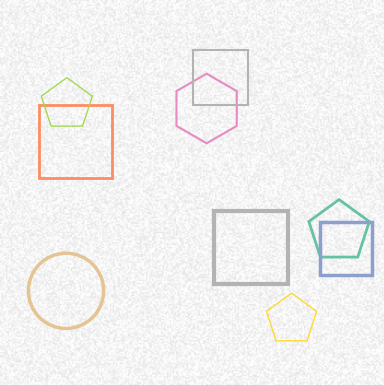[{"shape": "pentagon", "thickness": 2, "radius": 0.41, "center": [0.881, 0.399]}, {"shape": "square", "thickness": 2, "radius": 0.47, "center": [0.197, 0.633]}, {"shape": "square", "thickness": 2.5, "radius": 0.34, "center": [0.899, 0.354]}, {"shape": "hexagon", "thickness": 1.5, "radius": 0.45, "center": [0.537, 0.718]}, {"shape": "pentagon", "thickness": 1, "radius": 0.35, "center": [0.174, 0.729]}, {"shape": "pentagon", "thickness": 1, "radius": 0.34, "center": [0.757, 0.17]}, {"shape": "circle", "thickness": 2.5, "radius": 0.49, "center": [0.172, 0.245]}, {"shape": "square", "thickness": 3, "radius": 0.48, "center": [0.651, 0.357]}, {"shape": "square", "thickness": 1.5, "radius": 0.35, "center": [0.573, 0.799]}]